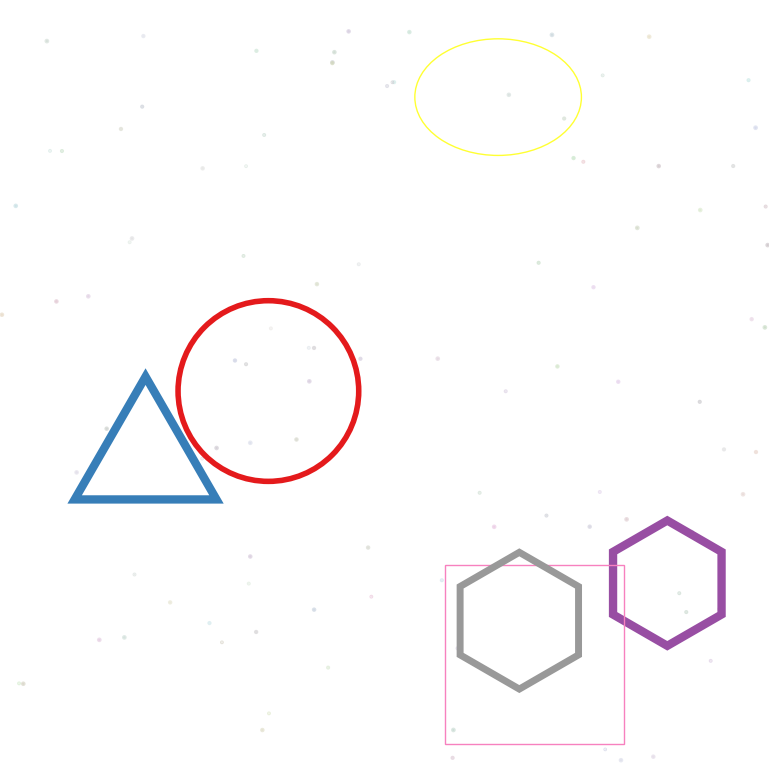[{"shape": "circle", "thickness": 2, "radius": 0.59, "center": [0.349, 0.492]}, {"shape": "triangle", "thickness": 3, "radius": 0.53, "center": [0.189, 0.405]}, {"shape": "hexagon", "thickness": 3, "radius": 0.41, "center": [0.867, 0.243]}, {"shape": "oval", "thickness": 0.5, "radius": 0.54, "center": [0.647, 0.874]}, {"shape": "square", "thickness": 0.5, "radius": 0.58, "center": [0.695, 0.15]}, {"shape": "hexagon", "thickness": 2.5, "radius": 0.44, "center": [0.674, 0.194]}]